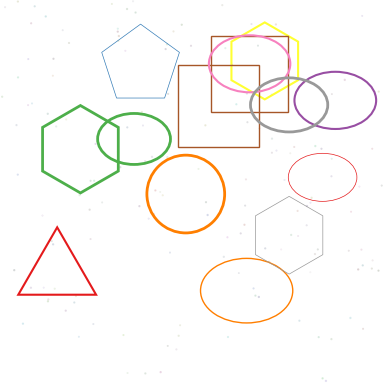[{"shape": "oval", "thickness": 0.5, "radius": 0.45, "center": [0.838, 0.539]}, {"shape": "triangle", "thickness": 1.5, "radius": 0.58, "center": [0.149, 0.293]}, {"shape": "pentagon", "thickness": 0.5, "radius": 0.53, "center": [0.365, 0.831]}, {"shape": "oval", "thickness": 2, "radius": 0.47, "center": [0.348, 0.639]}, {"shape": "hexagon", "thickness": 2, "radius": 0.57, "center": [0.209, 0.612]}, {"shape": "oval", "thickness": 1.5, "radius": 0.53, "center": [0.871, 0.739]}, {"shape": "oval", "thickness": 1, "radius": 0.6, "center": [0.641, 0.245]}, {"shape": "circle", "thickness": 2, "radius": 0.5, "center": [0.483, 0.496]}, {"shape": "hexagon", "thickness": 1.5, "radius": 0.5, "center": [0.688, 0.842]}, {"shape": "square", "thickness": 1, "radius": 0.5, "center": [0.648, 0.808]}, {"shape": "square", "thickness": 1, "radius": 0.53, "center": [0.567, 0.724]}, {"shape": "oval", "thickness": 1.5, "radius": 0.53, "center": [0.648, 0.834]}, {"shape": "hexagon", "thickness": 0.5, "radius": 0.5, "center": [0.751, 0.389]}, {"shape": "oval", "thickness": 2, "radius": 0.5, "center": [0.751, 0.728]}]